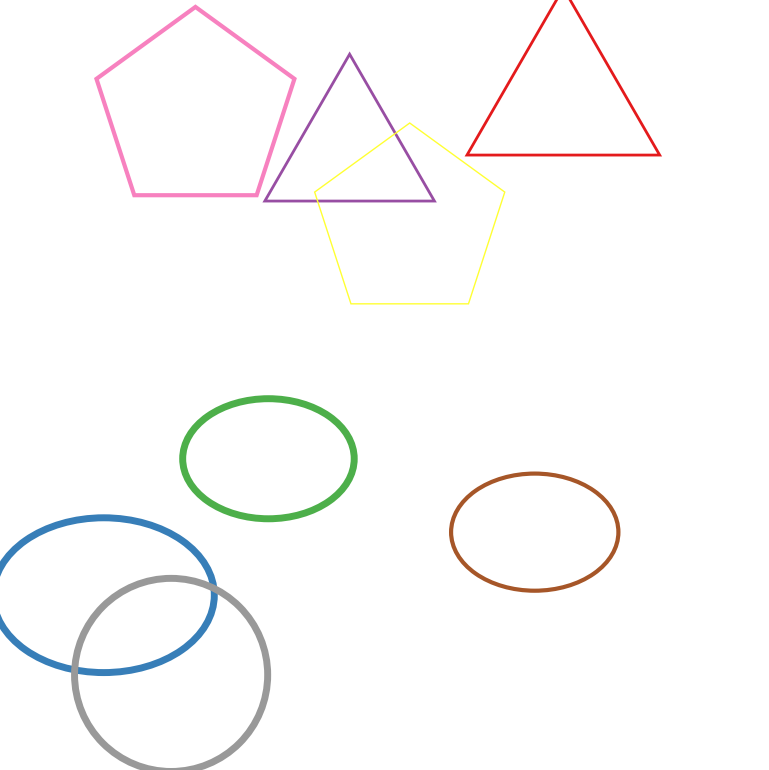[{"shape": "triangle", "thickness": 1, "radius": 0.72, "center": [0.732, 0.871]}, {"shape": "oval", "thickness": 2.5, "radius": 0.72, "center": [0.135, 0.227]}, {"shape": "oval", "thickness": 2.5, "radius": 0.56, "center": [0.349, 0.404]}, {"shape": "triangle", "thickness": 1, "radius": 0.64, "center": [0.454, 0.802]}, {"shape": "pentagon", "thickness": 0.5, "radius": 0.65, "center": [0.532, 0.71]}, {"shape": "oval", "thickness": 1.5, "radius": 0.54, "center": [0.694, 0.309]}, {"shape": "pentagon", "thickness": 1.5, "radius": 0.68, "center": [0.254, 0.856]}, {"shape": "circle", "thickness": 2.5, "radius": 0.63, "center": [0.222, 0.123]}]